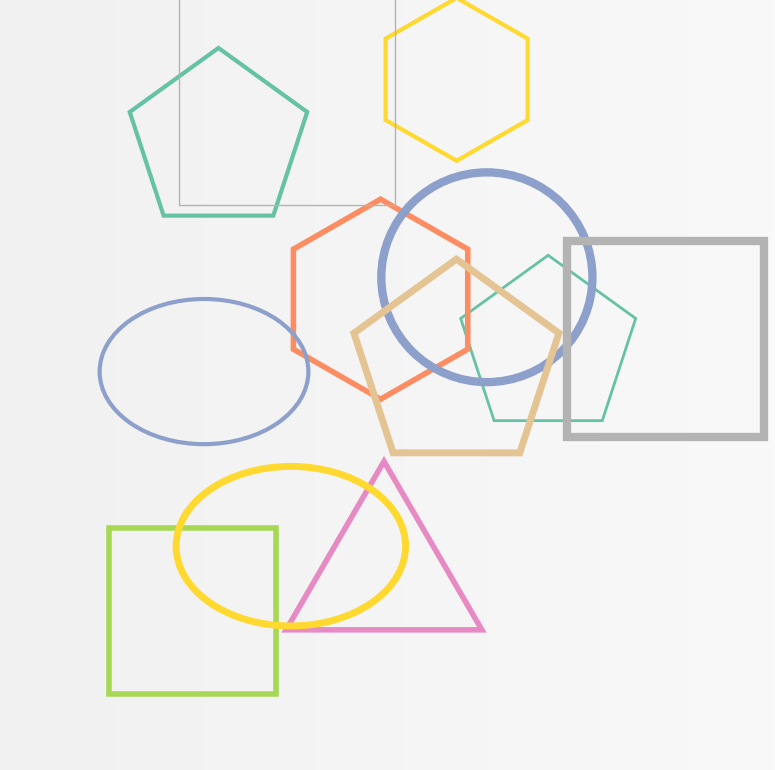[{"shape": "pentagon", "thickness": 1.5, "radius": 0.6, "center": [0.282, 0.817]}, {"shape": "pentagon", "thickness": 1, "radius": 0.59, "center": [0.707, 0.55]}, {"shape": "hexagon", "thickness": 2, "radius": 0.65, "center": [0.491, 0.611]}, {"shape": "circle", "thickness": 3, "radius": 0.68, "center": [0.628, 0.64]}, {"shape": "oval", "thickness": 1.5, "radius": 0.67, "center": [0.263, 0.517]}, {"shape": "triangle", "thickness": 2, "radius": 0.73, "center": [0.495, 0.255]}, {"shape": "square", "thickness": 2, "radius": 0.54, "center": [0.248, 0.206]}, {"shape": "hexagon", "thickness": 1.5, "radius": 0.53, "center": [0.589, 0.897]}, {"shape": "oval", "thickness": 2.5, "radius": 0.74, "center": [0.375, 0.291]}, {"shape": "pentagon", "thickness": 2.5, "radius": 0.7, "center": [0.589, 0.524]}, {"shape": "square", "thickness": 0.5, "radius": 0.7, "center": [0.371, 0.873]}, {"shape": "square", "thickness": 3, "radius": 0.64, "center": [0.859, 0.56]}]